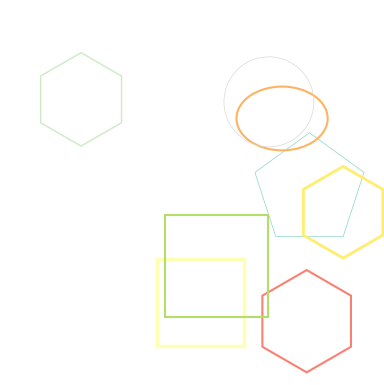[{"shape": "pentagon", "thickness": 0.5, "radius": 0.74, "center": [0.804, 0.506]}, {"shape": "square", "thickness": 2.5, "radius": 0.56, "center": [0.521, 0.214]}, {"shape": "hexagon", "thickness": 1.5, "radius": 0.66, "center": [0.797, 0.166]}, {"shape": "oval", "thickness": 1.5, "radius": 0.59, "center": [0.733, 0.692]}, {"shape": "square", "thickness": 1.5, "radius": 0.67, "center": [0.562, 0.309]}, {"shape": "circle", "thickness": 0.5, "radius": 0.58, "center": [0.698, 0.735]}, {"shape": "hexagon", "thickness": 1, "radius": 0.61, "center": [0.211, 0.742]}, {"shape": "hexagon", "thickness": 2, "radius": 0.6, "center": [0.891, 0.449]}]